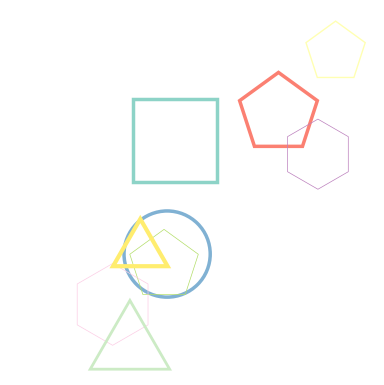[{"shape": "square", "thickness": 2.5, "radius": 0.54, "center": [0.454, 0.635]}, {"shape": "pentagon", "thickness": 1, "radius": 0.4, "center": [0.872, 0.864]}, {"shape": "pentagon", "thickness": 2.5, "radius": 0.53, "center": [0.723, 0.706]}, {"shape": "circle", "thickness": 2.5, "radius": 0.56, "center": [0.434, 0.34]}, {"shape": "pentagon", "thickness": 0.5, "radius": 0.47, "center": [0.426, 0.311]}, {"shape": "hexagon", "thickness": 0.5, "radius": 0.53, "center": [0.293, 0.209]}, {"shape": "hexagon", "thickness": 0.5, "radius": 0.46, "center": [0.826, 0.6]}, {"shape": "triangle", "thickness": 2, "radius": 0.6, "center": [0.337, 0.101]}, {"shape": "triangle", "thickness": 3, "radius": 0.41, "center": [0.364, 0.349]}]